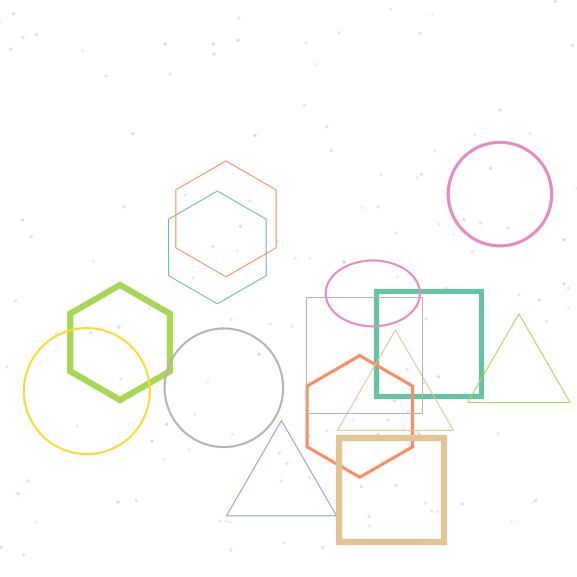[{"shape": "square", "thickness": 2.5, "radius": 0.45, "center": [0.742, 0.404]}, {"shape": "hexagon", "thickness": 0.5, "radius": 0.49, "center": [0.376, 0.571]}, {"shape": "hexagon", "thickness": 1.5, "radius": 0.53, "center": [0.623, 0.278]}, {"shape": "hexagon", "thickness": 0.5, "radius": 0.5, "center": [0.391, 0.62]}, {"shape": "triangle", "thickness": 0.5, "radius": 0.55, "center": [0.487, 0.161]}, {"shape": "circle", "thickness": 1.5, "radius": 0.45, "center": [0.866, 0.663]}, {"shape": "oval", "thickness": 1, "radius": 0.41, "center": [0.646, 0.491]}, {"shape": "hexagon", "thickness": 3, "radius": 0.5, "center": [0.208, 0.406]}, {"shape": "triangle", "thickness": 0.5, "radius": 0.51, "center": [0.899, 0.353]}, {"shape": "circle", "thickness": 1, "radius": 0.55, "center": [0.15, 0.322]}, {"shape": "square", "thickness": 3, "radius": 0.45, "center": [0.678, 0.15]}, {"shape": "triangle", "thickness": 0.5, "radius": 0.58, "center": [0.685, 0.312]}, {"shape": "square", "thickness": 0.5, "radius": 0.5, "center": [0.631, 0.384]}, {"shape": "circle", "thickness": 1, "radius": 0.51, "center": [0.388, 0.328]}]